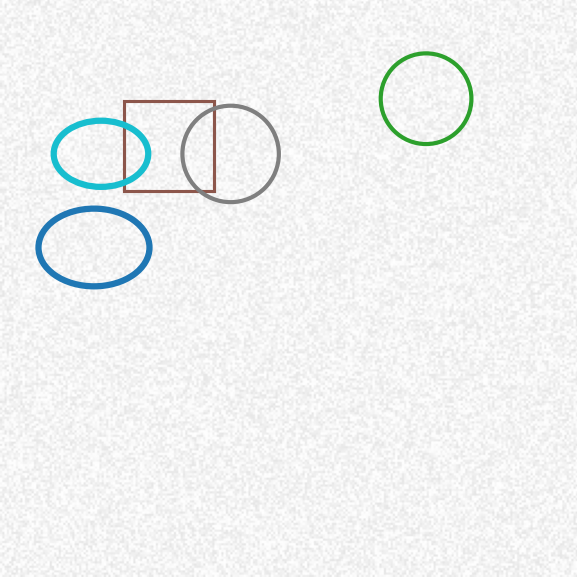[{"shape": "oval", "thickness": 3, "radius": 0.48, "center": [0.163, 0.571]}, {"shape": "circle", "thickness": 2, "radius": 0.39, "center": [0.738, 0.828]}, {"shape": "square", "thickness": 1.5, "radius": 0.39, "center": [0.292, 0.746]}, {"shape": "circle", "thickness": 2, "radius": 0.42, "center": [0.399, 0.733]}, {"shape": "oval", "thickness": 3, "radius": 0.41, "center": [0.175, 0.733]}]